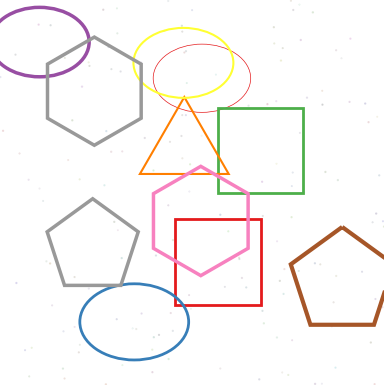[{"shape": "oval", "thickness": 0.5, "radius": 0.63, "center": [0.525, 0.797]}, {"shape": "square", "thickness": 2, "radius": 0.56, "center": [0.565, 0.319]}, {"shape": "oval", "thickness": 2, "radius": 0.71, "center": [0.349, 0.164]}, {"shape": "square", "thickness": 2, "radius": 0.55, "center": [0.676, 0.609]}, {"shape": "oval", "thickness": 2.5, "radius": 0.64, "center": [0.103, 0.891]}, {"shape": "triangle", "thickness": 1.5, "radius": 0.67, "center": [0.479, 0.615]}, {"shape": "oval", "thickness": 1.5, "radius": 0.65, "center": [0.476, 0.837]}, {"shape": "pentagon", "thickness": 3, "radius": 0.7, "center": [0.889, 0.27]}, {"shape": "hexagon", "thickness": 2.5, "radius": 0.71, "center": [0.522, 0.426]}, {"shape": "pentagon", "thickness": 2.5, "radius": 0.62, "center": [0.241, 0.359]}, {"shape": "hexagon", "thickness": 2.5, "radius": 0.7, "center": [0.245, 0.763]}]